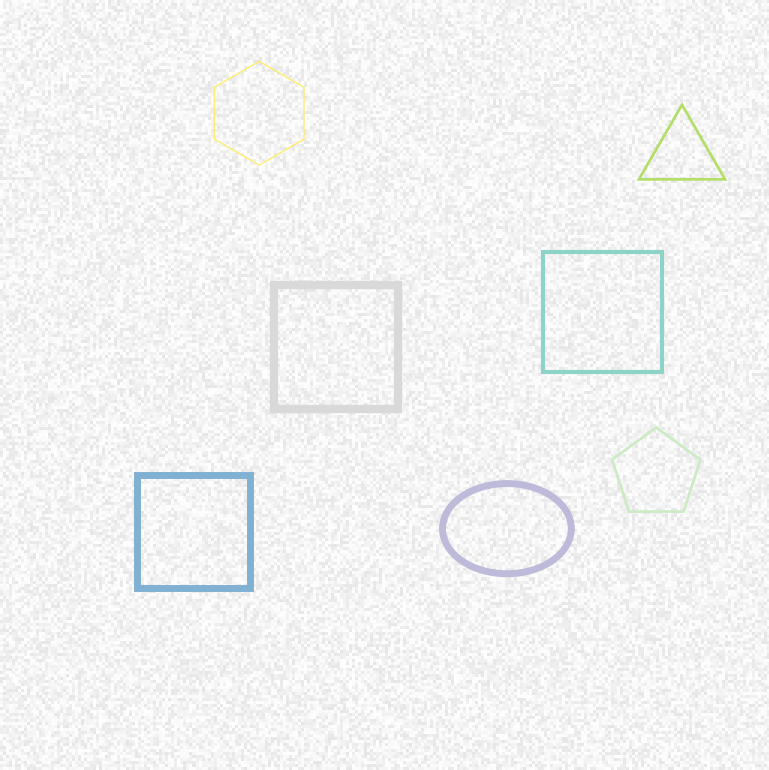[{"shape": "square", "thickness": 1.5, "radius": 0.39, "center": [0.782, 0.595]}, {"shape": "oval", "thickness": 2.5, "radius": 0.42, "center": [0.658, 0.313]}, {"shape": "square", "thickness": 2.5, "radius": 0.37, "center": [0.252, 0.309]}, {"shape": "triangle", "thickness": 1, "radius": 0.32, "center": [0.886, 0.799]}, {"shape": "square", "thickness": 3, "radius": 0.4, "center": [0.437, 0.549]}, {"shape": "pentagon", "thickness": 1, "radius": 0.3, "center": [0.852, 0.384]}, {"shape": "hexagon", "thickness": 0.5, "radius": 0.34, "center": [0.337, 0.853]}]